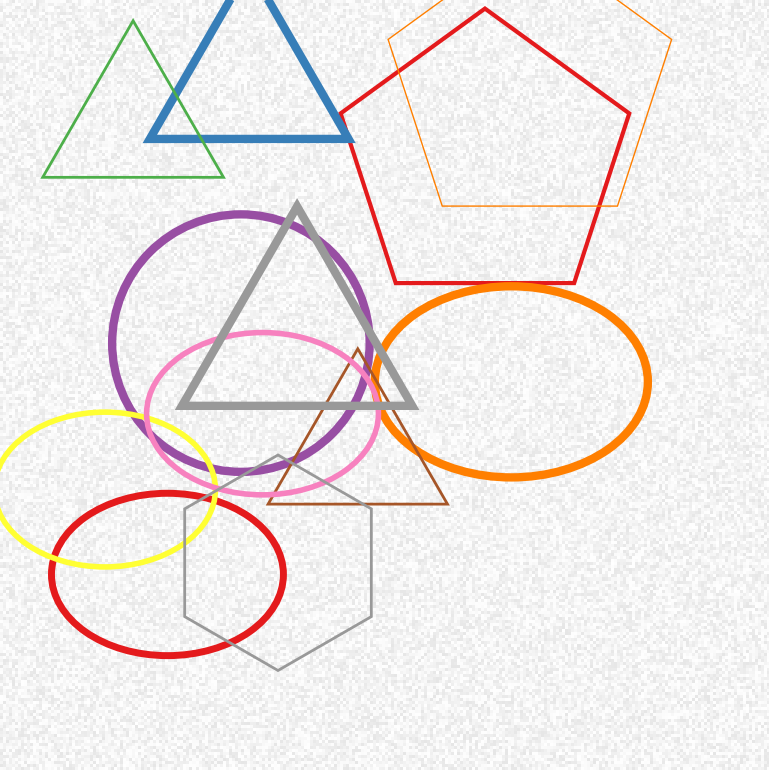[{"shape": "oval", "thickness": 2.5, "radius": 0.75, "center": [0.217, 0.254]}, {"shape": "pentagon", "thickness": 1.5, "radius": 0.99, "center": [0.63, 0.792]}, {"shape": "triangle", "thickness": 3, "radius": 0.74, "center": [0.324, 0.894]}, {"shape": "triangle", "thickness": 1, "radius": 0.68, "center": [0.173, 0.837]}, {"shape": "circle", "thickness": 3, "radius": 0.84, "center": [0.313, 0.554]}, {"shape": "pentagon", "thickness": 0.5, "radius": 0.97, "center": [0.688, 0.889]}, {"shape": "oval", "thickness": 3, "radius": 0.89, "center": [0.664, 0.504]}, {"shape": "oval", "thickness": 2, "radius": 0.72, "center": [0.136, 0.364]}, {"shape": "triangle", "thickness": 1, "radius": 0.67, "center": [0.465, 0.413]}, {"shape": "oval", "thickness": 2, "radius": 0.75, "center": [0.341, 0.463]}, {"shape": "hexagon", "thickness": 1, "radius": 0.7, "center": [0.361, 0.269]}, {"shape": "triangle", "thickness": 3, "radius": 0.86, "center": [0.386, 0.559]}]